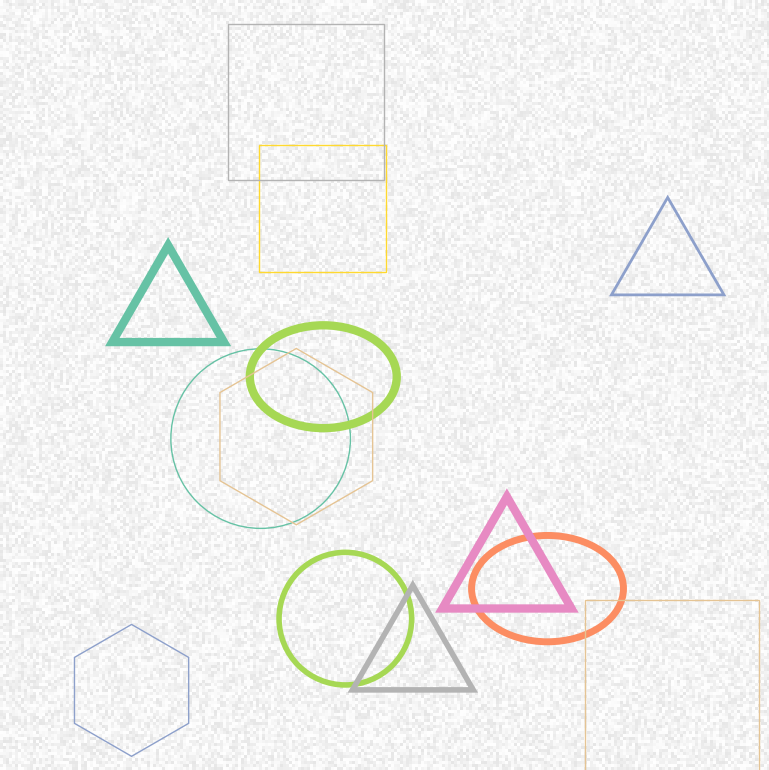[{"shape": "circle", "thickness": 0.5, "radius": 0.58, "center": [0.339, 0.43]}, {"shape": "triangle", "thickness": 3, "radius": 0.42, "center": [0.218, 0.598]}, {"shape": "oval", "thickness": 2.5, "radius": 0.49, "center": [0.711, 0.236]}, {"shape": "hexagon", "thickness": 0.5, "radius": 0.43, "center": [0.171, 0.103]}, {"shape": "triangle", "thickness": 1, "radius": 0.42, "center": [0.867, 0.659]}, {"shape": "triangle", "thickness": 3, "radius": 0.48, "center": [0.658, 0.258]}, {"shape": "circle", "thickness": 2, "radius": 0.43, "center": [0.449, 0.197]}, {"shape": "oval", "thickness": 3, "radius": 0.48, "center": [0.42, 0.511]}, {"shape": "square", "thickness": 0.5, "radius": 0.41, "center": [0.419, 0.729]}, {"shape": "square", "thickness": 0.5, "radius": 0.57, "center": [0.873, 0.107]}, {"shape": "hexagon", "thickness": 0.5, "radius": 0.57, "center": [0.385, 0.433]}, {"shape": "square", "thickness": 0.5, "radius": 0.51, "center": [0.397, 0.868]}, {"shape": "triangle", "thickness": 2, "radius": 0.45, "center": [0.536, 0.149]}]